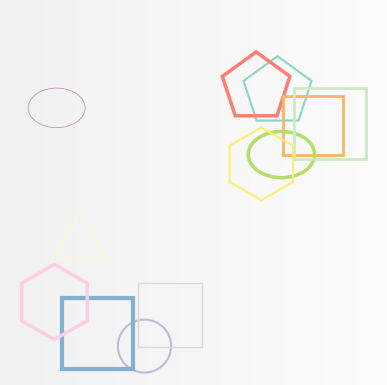[{"shape": "pentagon", "thickness": 1.5, "radius": 0.46, "center": [0.716, 0.762]}, {"shape": "triangle", "thickness": 0.5, "radius": 0.41, "center": [0.206, 0.368]}, {"shape": "circle", "thickness": 1.5, "radius": 0.34, "center": [0.373, 0.101]}, {"shape": "pentagon", "thickness": 2.5, "radius": 0.46, "center": [0.661, 0.773]}, {"shape": "square", "thickness": 3, "radius": 0.46, "center": [0.252, 0.133]}, {"shape": "square", "thickness": 2, "radius": 0.39, "center": [0.808, 0.675]}, {"shape": "oval", "thickness": 2.5, "radius": 0.43, "center": [0.726, 0.599]}, {"shape": "hexagon", "thickness": 2.5, "radius": 0.49, "center": [0.14, 0.216]}, {"shape": "square", "thickness": 1, "radius": 0.41, "center": [0.439, 0.182]}, {"shape": "oval", "thickness": 0.5, "radius": 0.37, "center": [0.146, 0.72]}, {"shape": "square", "thickness": 2, "radius": 0.47, "center": [0.851, 0.68]}, {"shape": "hexagon", "thickness": 1.5, "radius": 0.47, "center": [0.674, 0.575]}]